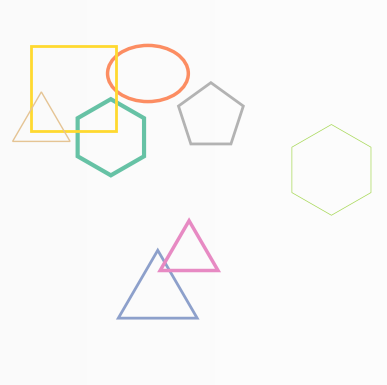[{"shape": "hexagon", "thickness": 3, "radius": 0.49, "center": [0.286, 0.644]}, {"shape": "oval", "thickness": 2.5, "radius": 0.52, "center": [0.382, 0.809]}, {"shape": "triangle", "thickness": 2, "radius": 0.59, "center": [0.407, 0.232]}, {"shape": "triangle", "thickness": 2.5, "radius": 0.43, "center": [0.488, 0.34]}, {"shape": "hexagon", "thickness": 0.5, "radius": 0.59, "center": [0.855, 0.559]}, {"shape": "square", "thickness": 2, "radius": 0.55, "center": [0.189, 0.771]}, {"shape": "triangle", "thickness": 1, "radius": 0.43, "center": [0.107, 0.676]}, {"shape": "pentagon", "thickness": 2, "radius": 0.44, "center": [0.544, 0.697]}]